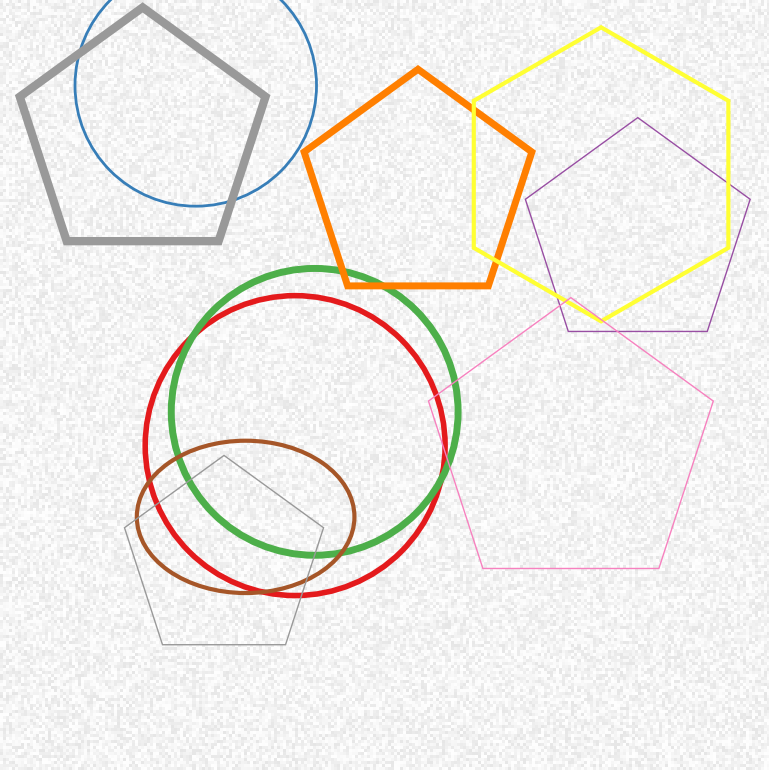[{"shape": "circle", "thickness": 2, "radius": 0.97, "center": [0.383, 0.421]}, {"shape": "circle", "thickness": 1, "radius": 0.78, "center": [0.254, 0.889]}, {"shape": "circle", "thickness": 2.5, "radius": 0.93, "center": [0.409, 0.465]}, {"shape": "pentagon", "thickness": 0.5, "radius": 0.77, "center": [0.828, 0.694]}, {"shape": "pentagon", "thickness": 2.5, "radius": 0.78, "center": [0.543, 0.755]}, {"shape": "hexagon", "thickness": 1.5, "radius": 0.95, "center": [0.781, 0.774]}, {"shape": "oval", "thickness": 1.5, "radius": 0.71, "center": [0.319, 0.329]}, {"shape": "pentagon", "thickness": 0.5, "radius": 0.97, "center": [0.741, 0.419]}, {"shape": "pentagon", "thickness": 3, "radius": 0.84, "center": [0.185, 0.823]}, {"shape": "pentagon", "thickness": 0.5, "radius": 0.68, "center": [0.291, 0.273]}]